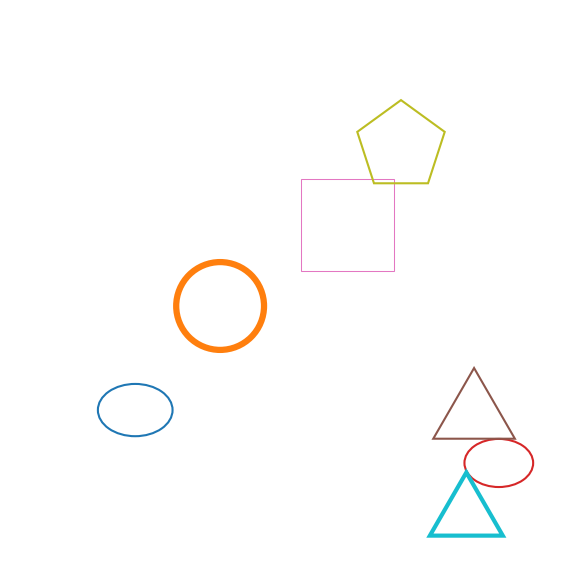[{"shape": "oval", "thickness": 1, "radius": 0.32, "center": [0.234, 0.289]}, {"shape": "circle", "thickness": 3, "radius": 0.38, "center": [0.381, 0.469]}, {"shape": "oval", "thickness": 1, "radius": 0.3, "center": [0.864, 0.197]}, {"shape": "triangle", "thickness": 1, "radius": 0.41, "center": [0.821, 0.28]}, {"shape": "square", "thickness": 0.5, "radius": 0.4, "center": [0.602, 0.609]}, {"shape": "pentagon", "thickness": 1, "radius": 0.4, "center": [0.694, 0.746]}, {"shape": "triangle", "thickness": 2, "radius": 0.36, "center": [0.808, 0.108]}]